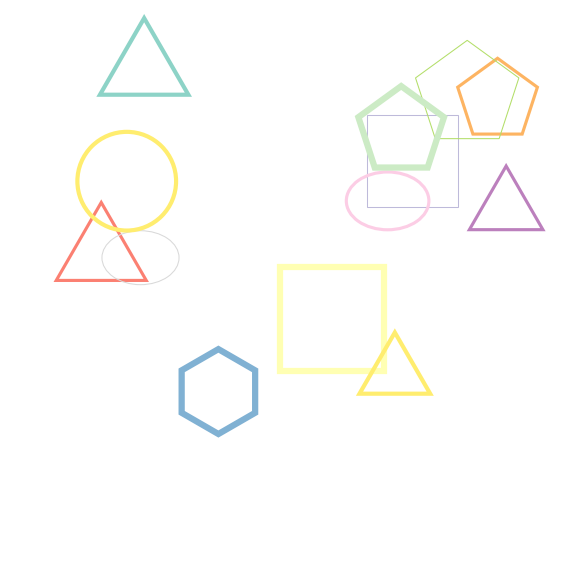[{"shape": "triangle", "thickness": 2, "radius": 0.44, "center": [0.25, 0.879]}, {"shape": "square", "thickness": 3, "radius": 0.45, "center": [0.575, 0.447]}, {"shape": "square", "thickness": 0.5, "radius": 0.4, "center": [0.714, 0.72]}, {"shape": "triangle", "thickness": 1.5, "radius": 0.45, "center": [0.175, 0.559]}, {"shape": "hexagon", "thickness": 3, "radius": 0.37, "center": [0.378, 0.321]}, {"shape": "pentagon", "thickness": 1.5, "radius": 0.36, "center": [0.862, 0.826]}, {"shape": "pentagon", "thickness": 0.5, "radius": 0.47, "center": [0.809, 0.835]}, {"shape": "oval", "thickness": 1.5, "radius": 0.36, "center": [0.671, 0.651]}, {"shape": "oval", "thickness": 0.5, "radius": 0.33, "center": [0.243, 0.553]}, {"shape": "triangle", "thickness": 1.5, "radius": 0.37, "center": [0.876, 0.638]}, {"shape": "pentagon", "thickness": 3, "radius": 0.39, "center": [0.695, 0.772]}, {"shape": "circle", "thickness": 2, "radius": 0.43, "center": [0.219, 0.685]}, {"shape": "triangle", "thickness": 2, "radius": 0.35, "center": [0.684, 0.353]}]